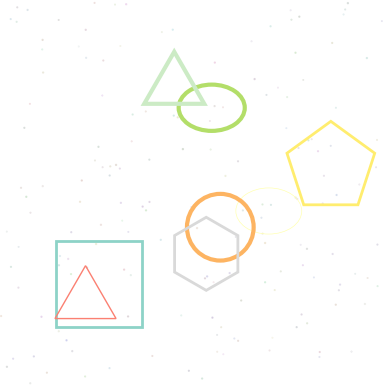[{"shape": "square", "thickness": 2, "radius": 0.56, "center": [0.258, 0.262]}, {"shape": "oval", "thickness": 0.5, "radius": 0.43, "center": [0.698, 0.452]}, {"shape": "triangle", "thickness": 1, "radius": 0.46, "center": [0.222, 0.218]}, {"shape": "circle", "thickness": 3, "radius": 0.43, "center": [0.572, 0.41]}, {"shape": "oval", "thickness": 3, "radius": 0.43, "center": [0.55, 0.72]}, {"shape": "hexagon", "thickness": 2, "radius": 0.47, "center": [0.536, 0.341]}, {"shape": "triangle", "thickness": 3, "radius": 0.45, "center": [0.453, 0.775]}, {"shape": "pentagon", "thickness": 2, "radius": 0.6, "center": [0.859, 0.565]}]